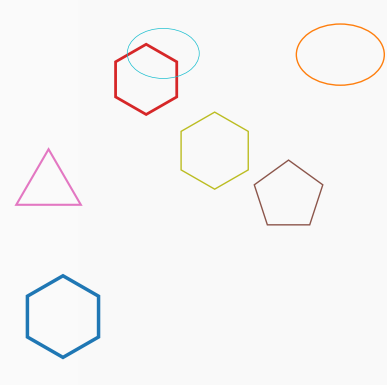[{"shape": "hexagon", "thickness": 2.5, "radius": 0.53, "center": [0.163, 0.178]}, {"shape": "oval", "thickness": 1, "radius": 0.57, "center": [0.878, 0.858]}, {"shape": "hexagon", "thickness": 2, "radius": 0.46, "center": [0.377, 0.794]}, {"shape": "pentagon", "thickness": 1, "radius": 0.46, "center": [0.745, 0.491]}, {"shape": "triangle", "thickness": 1.5, "radius": 0.48, "center": [0.125, 0.516]}, {"shape": "hexagon", "thickness": 1, "radius": 0.5, "center": [0.554, 0.609]}, {"shape": "oval", "thickness": 0.5, "radius": 0.46, "center": [0.421, 0.861]}]